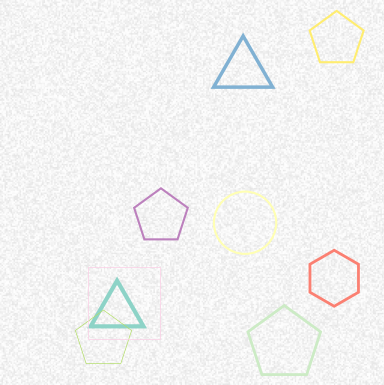[{"shape": "triangle", "thickness": 3, "radius": 0.4, "center": [0.304, 0.192]}, {"shape": "circle", "thickness": 1.5, "radius": 0.4, "center": [0.637, 0.421]}, {"shape": "hexagon", "thickness": 2, "radius": 0.36, "center": [0.868, 0.277]}, {"shape": "triangle", "thickness": 2.5, "radius": 0.44, "center": [0.631, 0.818]}, {"shape": "pentagon", "thickness": 0.5, "radius": 0.38, "center": [0.269, 0.118]}, {"shape": "square", "thickness": 0.5, "radius": 0.47, "center": [0.321, 0.212]}, {"shape": "pentagon", "thickness": 1.5, "radius": 0.37, "center": [0.418, 0.438]}, {"shape": "pentagon", "thickness": 2, "radius": 0.5, "center": [0.738, 0.107]}, {"shape": "pentagon", "thickness": 1.5, "radius": 0.37, "center": [0.874, 0.898]}]